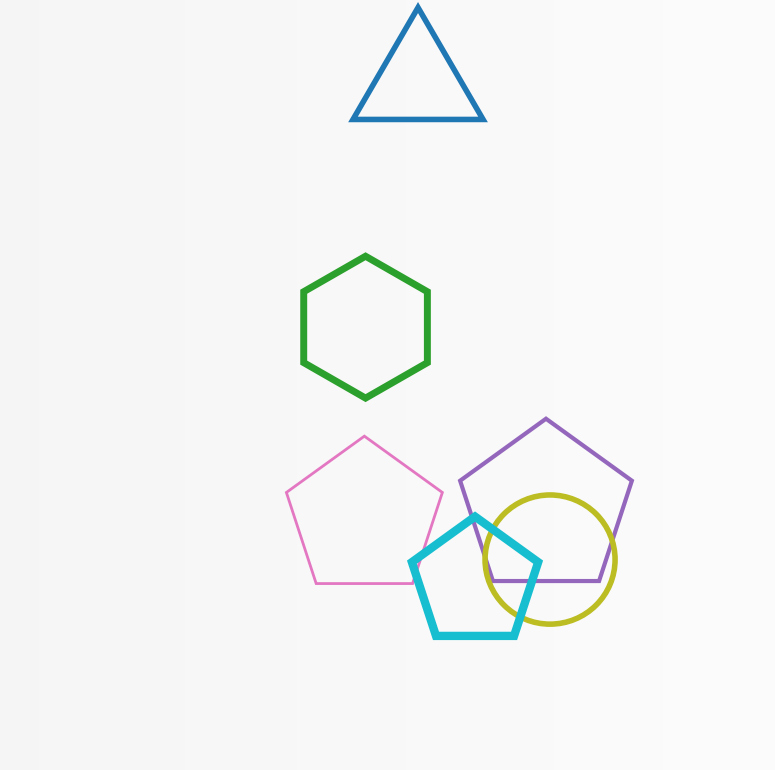[{"shape": "triangle", "thickness": 2, "radius": 0.48, "center": [0.539, 0.893]}, {"shape": "hexagon", "thickness": 2.5, "radius": 0.46, "center": [0.472, 0.575]}, {"shape": "pentagon", "thickness": 1.5, "radius": 0.58, "center": [0.705, 0.34]}, {"shape": "pentagon", "thickness": 1, "radius": 0.53, "center": [0.47, 0.328]}, {"shape": "circle", "thickness": 2, "radius": 0.42, "center": [0.71, 0.273]}, {"shape": "pentagon", "thickness": 3, "radius": 0.43, "center": [0.613, 0.243]}]